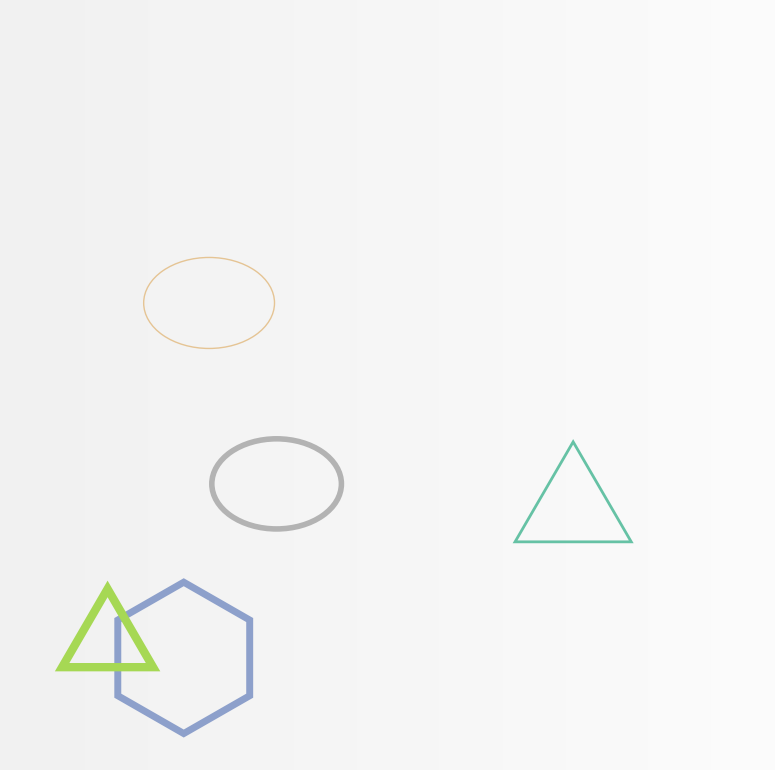[{"shape": "triangle", "thickness": 1, "radius": 0.43, "center": [0.74, 0.34]}, {"shape": "hexagon", "thickness": 2.5, "radius": 0.49, "center": [0.237, 0.146]}, {"shape": "triangle", "thickness": 3, "radius": 0.34, "center": [0.139, 0.167]}, {"shape": "oval", "thickness": 0.5, "radius": 0.42, "center": [0.27, 0.607]}, {"shape": "oval", "thickness": 2, "radius": 0.42, "center": [0.357, 0.372]}]